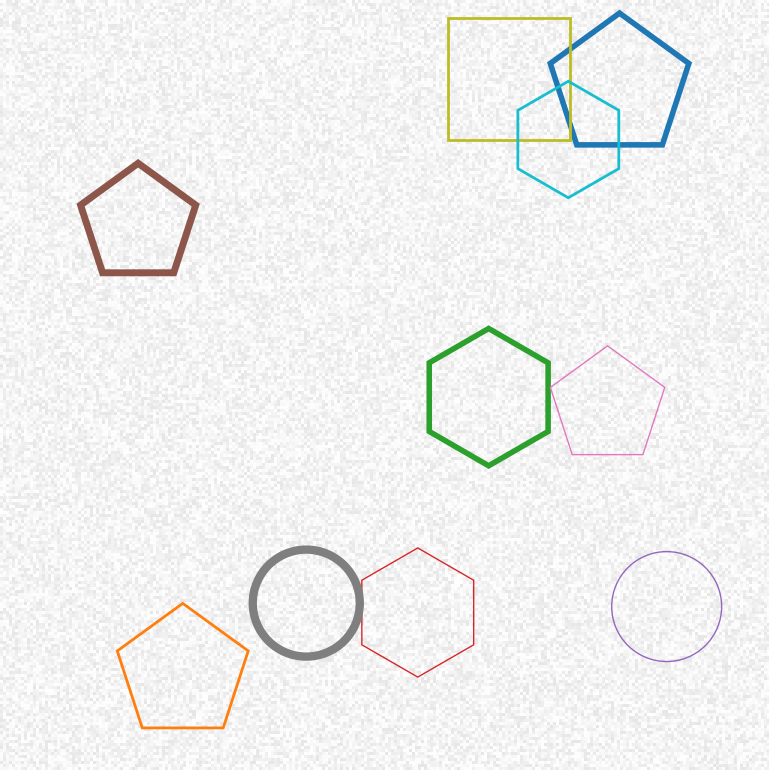[{"shape": "pentagon", "thickness": 2, "radius": 0.47, "center": [0.805, 0.888]}, {"shape": "pentagon", "thickness": 1, "radius": 0.45, "center": [0.237, 0.127]}, {"shape": "hexagon", "thickness": 2, "radius": 0.45, "center": [0.635, 0.484]}, {"shape": "hexagon", "thickness": 0.5, "radius": 0.42, "center": [0.543, 0.205]}, {"shape": "circle", "thickness": 0.5, "radius": 0.36, "center": [0.866, 0.212]}, {"shape": "pentagon", "thickness": 2.5, "radius": 0.39, "center": [0.179, 0.709]}, {"shape": "pentagon", "thickness": 0.5, "radius": 0.39, "center": [0.789, 0.473]}, {"shape": "circle", "thickness": 3, "radius": 0.35, "center": [0.398, 0.217]}, {"shape": "square", "thickness": 1, "radius": 0.4, "center": [0.661, 0.897]}, {"shape": "hexagon", "thickness": 1, "radius": 0.38, "center": [0.738, 0.819]}]